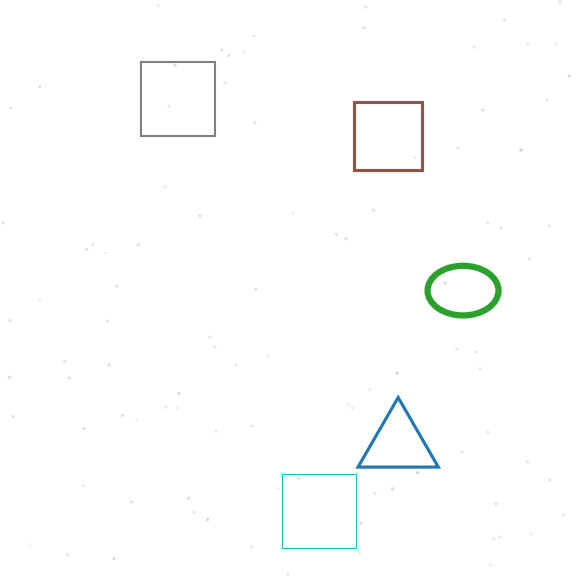[{"shape": "triangle", "thickness": 1.5, "radius": 0.4, "center": [0.689, 0.23]}, {"shape": "oval", "thickness": 3, "radius": 0.31, "center": [0.802, 0.496]}, {"shape": "square", "thickness": 1.5, "radius": 0.29, "center": [0.672, 0.764]}, {"shape": "square", "thickness": 1, "radius": 0.32, "center": [0.309, 0.828]}, {"shape": "square", "thickness": 0.5, "radius": 0.32, "center": [0.552, 0.114]}]